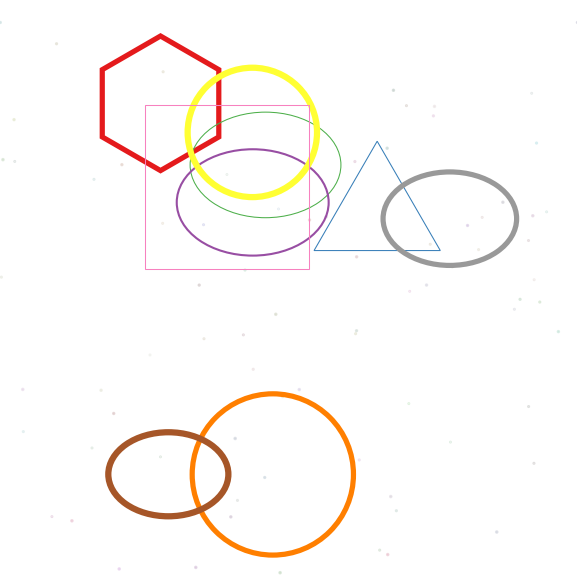[{"shape": "hexagon", "thickness": 2.5, "radius": 0.58, "center": [0.278, 0.82]}, {"shape": "triangle", "thickness": 0.5, "radius": 0.63, "center": [0.653, 0.628]}, {"shape": "oval", "thickness": 0.5, "radius": 0.65, "center": [0.46, 0.714]}, {"shape": "oval", "thickness": 1, "radius": 0.66, "center": [0.438, 0.649]}, {"shape": "circle", "thickness": 2.5, "radius": 0.7, "center": [0.472, 0.178]}, {"shape": "circle", "thickness": 3, "radius": 0.56, "center": [0.437, 0.77]}, {"shape": "oval", "thickness": 3, "radius": 0.52, "center": [0.291, 0.178]}, {"shape": "square", "thickness": 0.5, "radius": 0.71, "center": [0.392, 0.676]}, {"shape": "oval", "thickness": 2.5, "radius": 0.58, "center": [0.779, 0.62]}]